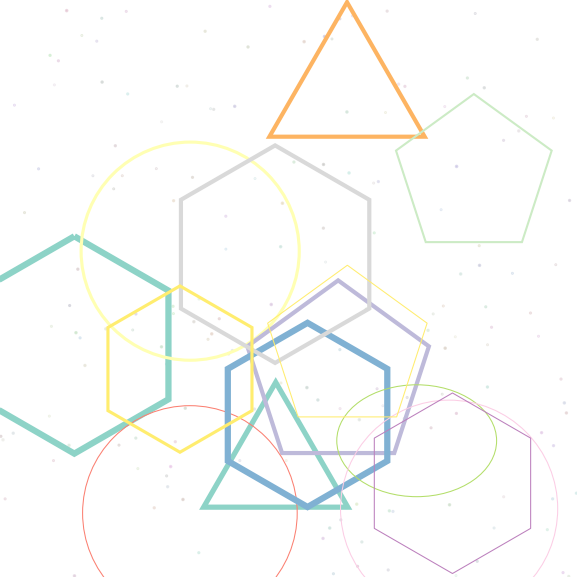[{"shape": "hexagon", "thickness": 3, "radius": 0.94, "center": [0.129, 0.402]}, {"shape": "triangle", "thickness": 2.5, "radius": 0.72, "center": [0.477, 0.193]}, {"shape": "circle", "thickness": 1.5, "radius": 0.94, "center": [0.329, 0.564]}, {"shape": "pentagon", "thickness": 2, "radius": 0.83, "center": [0.586, 0.348]}, {"shape": "circle", "thickness": 0.5, "radius": 0.93, "center": [0.329, 0.111]}, {"shape": "hexagon", "thickness": 3, "radius": 0.8, "center": [0.533, 0.281]}, {"shape": "triangle", "thickness": 2, "radius": 0.78, "center": [0.601, 0.84]}, {"shape": "oval", "thickness": 0.5, "radius": 0.69, "center": [0.722, 0.236]}, {"shape": "circle", "thickness": 0.5, "radius": 0.94, "center": [0.778, 0.118]}, {"shape": "hexagon", "thickness": 2, "radius": 0.94, "center": [0.476, 0.559]}, {"shape": "hexagon", "thickness": 0.5, "radius": 0.78, "center": [0.784, 0.162]}, {"shape": "pentagon", "thickness": 1, "radius": 0.71, "center": [0.821, 0.695]}, {"shape": "pentagon", "thickness": 0.5, "radius": 0.73, "center": [0.602, 0.395]}, {"shape": "hexagon", "thickness": 1.5, "radius": 0.72, "center": [0.312, 0.36]}]